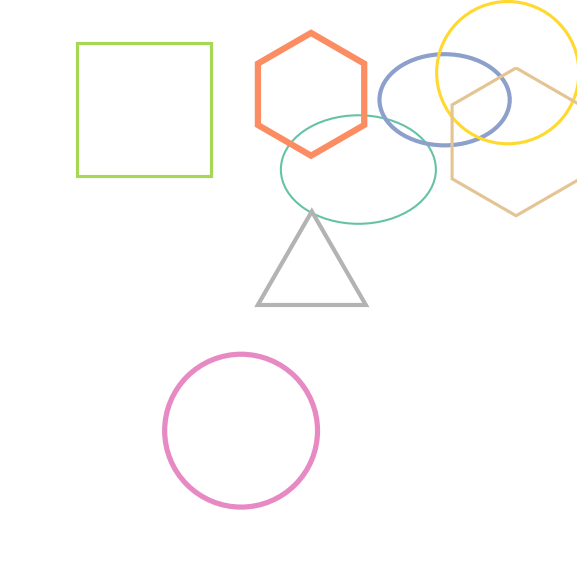[{"shape": "oval", "thickness": 1, "radius": 0.67, "center": [0.621, 0.706]}, {"shape": "hexagon", "thickness": 3, "radius": 0.53, "center": [0.539, 0.836]}, {"shape": "oval", "thickness": 2, "radius": 0.56, "center": [0.77, 0.826]}, {"shape": "circle", "thickness": 2.5, "radius": 0.66, "center": [0.417, 0.253]}, {"shape": "square", "thickness": 1.5, "radius": 0.58, "center": [0.25, 0.809]}, {"shape": "circle", "thickness": 1.5, "radius": 0.62, "center": [0.879, 0.873]}, {"shape": "hexagon", "thickness": 1.5, "radius": 0.64, "center": [0.894, 0.754]}, {"shape": "triangle", "thickness": 2, "radius": 0.54, "center": [0.54, 0.525]}]